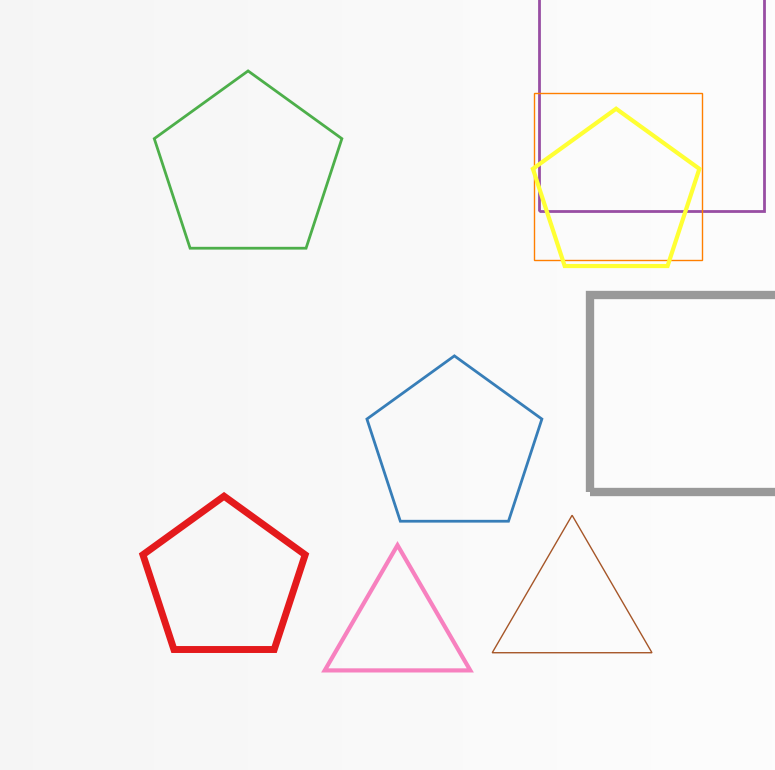[{"shape": "pentagon", "thickness": 2.5, "radius": 0.55, "center": [0.289, 0.246]}, {"shape": "pentagon", "thickness": 1, "radius": 0.59, "center": [0.586, 0.419]}, {"shape": "pentagon", "thickness": 1, "radius": 0.64, "center": [0.32, 0.781]}, {"shape": "square", "thickness": 1, "radius": 0.73, "center": [0.841, 0.871]}, {"shape": "square", "thickness": 0.5, "radius": 0.54, "center": [0.797, 0.771]}, {"shape": "pentagon", "thickness": 1.5, "radius": 0.56, "center": [0.795, 0.746]}, {"shape": "triangle", "thickness": 0.5, "radius": 0.6, "center": [0.738, 0.212]}, {"shape": "triangle", "thickness": 1.5, "radius": 0.54, "center": [0.513, 0.184]}, {"shape": "square", "thickness": 3, "radius": 0.64, "center": [0.889, 0.489]}]